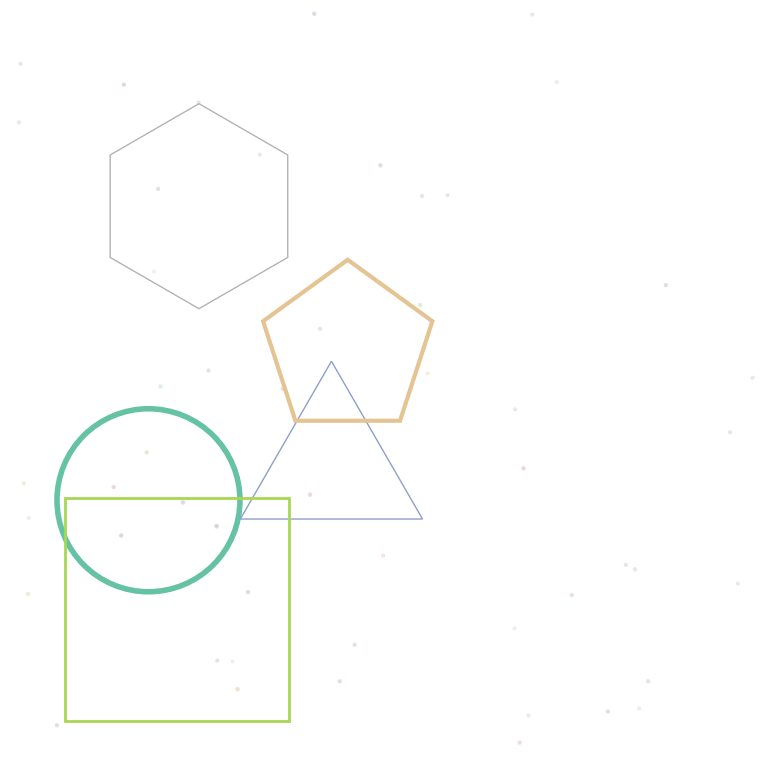[{"shape": "circle", "thickness": 2, "radius": 0.59, "center": [0.193, 0.35]}, {"shape": "triangle", "thickness": 0.5, "radius": 0.68, "center": [0.43, 0.394]}, {"shape": "square", "thickness": 1, "radius": 0.73, "center": [0.23, 0.209]}, {"shape": "pentagon", "thickness": 1.5, "radius": 0.58, "center": [0.452, 0.547]}, {"shape": "hexagon", "thickness": 0.5, "radius": 0.67, "center": [0.258, 0.732]}]